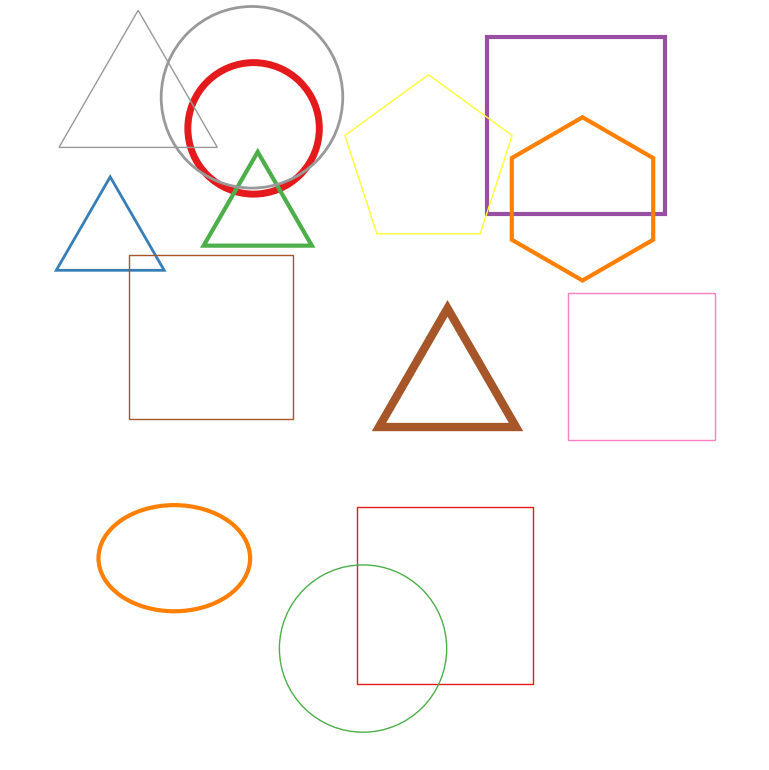[{"shape": "circle", "thickness": 2.5, "radius": 0.43, "center": [0.329, 0.833]}, {"shape": "square", "thickness": 0.5, "radius": 0.57, "center": [0.578, 0.226]}, {"shape": "triangle", "thickness": 1, "radius": 0.4, "center": [0.143, 0.689]}, {"shape": "circle", "thickness": 0.5, "radius": 0.54, "center": [0.471, 0.158]}, {"shape": "triangle", "thickness": 1.5, "radius": 0.41, "center": [0.335, 0.722]}, {"shape": "square", "thickness": 1.5, "radius": 0.58, "center": [0.748, 0.837]}, {"shape": "oval", "thickness": 1.5, "radius": 0.49, "center": [0.226, 0.275]}, {"shape": "hexagon", "thickness": 1.5, "radius": 0.53, "center": [0.756, 0.742]}, {"shape": "pentagon", "thickness": 0.5, "radius": 0.57, "center": [0.556, 0.789]}, {"shape": "square", "thickness": 0.5, "radius": 0.53, "center": [0.274, 0.562]}, {"shape": "triangle", "thickness": 3, "radius": 0.51, "center": [0.581, 0.497]}, {"shape": "square", "thickness": 0.5, "radius": 0.48, "center": [0.833, 0.524]}, {"shape": "triangle", "thickness": 0.5, "radius": 0.59, "center": [0.179, 0.868]}, {"shape": "circle", "thickness": 1, "radius": 0.59, "center": [0.327, 0.874]}]